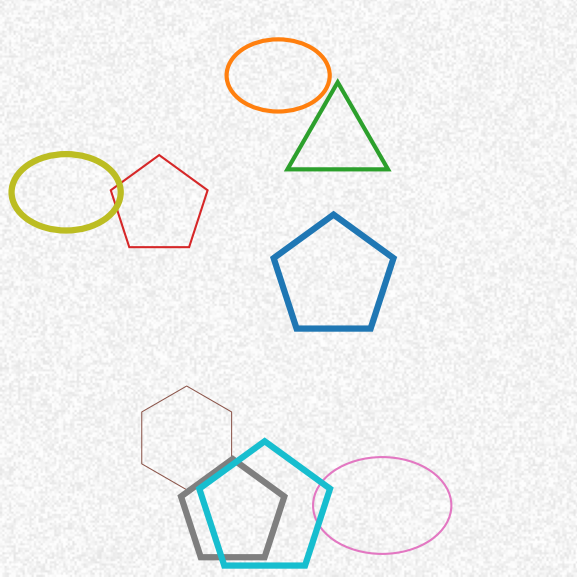[{"shape": "pentagon", "thickness": 3, "radius": 0.55, "center": [0.578, 0.518]}, {"shape": "oval", "thickness": 2, "radius": 0.45, "center": [0.482, 0.869]}, {"shape": "triangle", "thickness": 2, "radius": 0.5, "center": [0.585, 0.756]}, {"shape": "pentagon", "thickness": 1, "radius": 0.44, "center": [0.276, 0.642]}, {"shape": "hexagon", "thickness": 0.5, "radius": 0.45, "center": [0.323, 0.241]}, {"shape": "oval", "thickness": 1, "radius": 0.6, "center": [0.662, 0.124]}, {"shape": "pentagon", "thickness": 3, "radius": 0.47, "center": [0.403, 0.11]}, {"shape": "oval", "thickness": 3, "radius": 0.47, "center": [0.115, 0.666]}, {"shape": "pentagon", "thickness": 3, "radius": 0.6, "center": [0.458, 0.116]}]